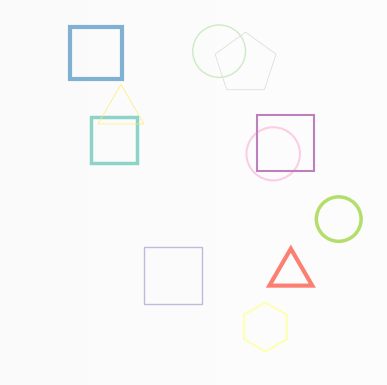[{"shape": "square", "thickness": 2.5, "radius": 0.3, "center": [0.294, 0.636]}, {"shape": "hexagon", "thickness": 1.5, "radius": 0.32, "center": [0.685, 0.151]}, {"shape": "square", "thickness": 1, "radius": 0.37, "center": [0.446, 0.285]}, {"shape": "triangle", "thickness": 3, "radius": 0.32, "center": [0.751, 0.29]}, {"shape": "square", "thickness": 3, "radius": 0.33, "center": [0.249, 0.863]}, {"shape": "circle", "thickness": 2.5, "radius": 0.29, "center": [0.874, 0.431]}, {"shape": "circle", "thickness": 1.5, "radius": 0.35, "center": [0.705, 0.6]}, {"shape": "pentagon", "thickness": 0.5, "radius": 0.41, "center": [0.634, 0.834]}, {"shape": "square", "thickness": 1.5, "radius": 0.37, "center": [0.738, 0.628]}, {"shape": "circle", "thickness": 1, "radius": 0.34, "center": [0.565, 0.867]}, {"shape": "triangle", "thickness": 0.5, "radius": 0.34, "center": [0.312, 0.712]}]